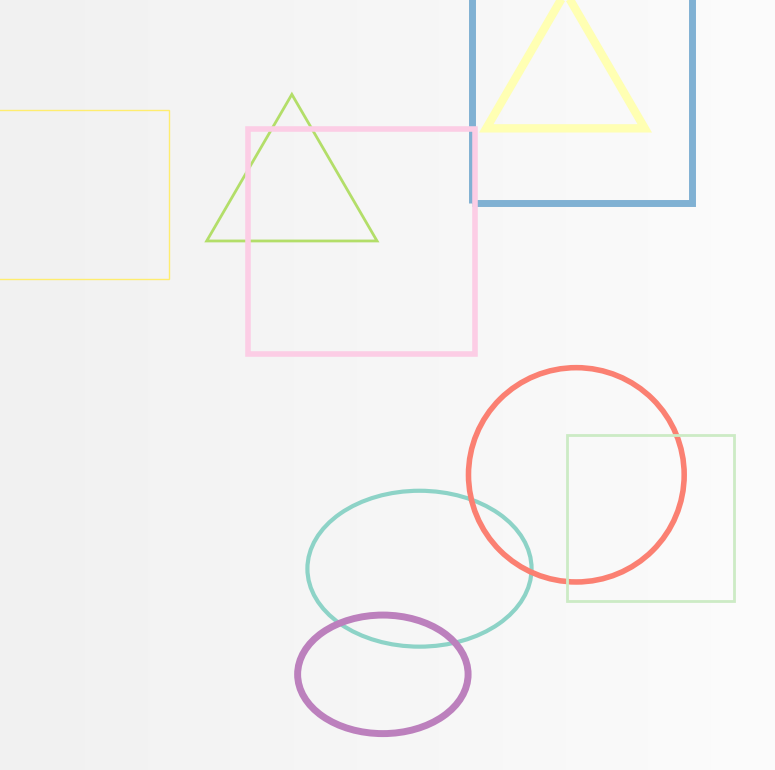[{"shape": "oval", "thickness": 1.5, "radius": 0.72, "center": [0.541, 0.261]}, {"shape": "triangle", "thickness": 3, "radius": 0.59, "center": [0.73, 0.892]}, {"shape": "circle", "thickness": 2, "radius": 0.7, "center": [0.744, 0.383]}, {"shape": "square", "thickness": 2.5, "radius": 0.71, "center": [0.751, 0.879]}, {"shape": "triangle", "thickness": 1, "radius": 0.63, "center": [0.377, 0.751]}, {"shape": "square", "thickness": 2, "radius": 0.73, "center": [0.466, 0.686]}, {"shape": "oval", "thickness": 2.5, "radius": 0.55, "center": [0.494, 0.124]}, {"shape": "square", "thickness": 1, "radius": 0.54, "center": [0.839, 0.327]}, {"shape": "square", "thickness": 0.5, "radius": 0.55, "center": [0.108, 0.747]}]